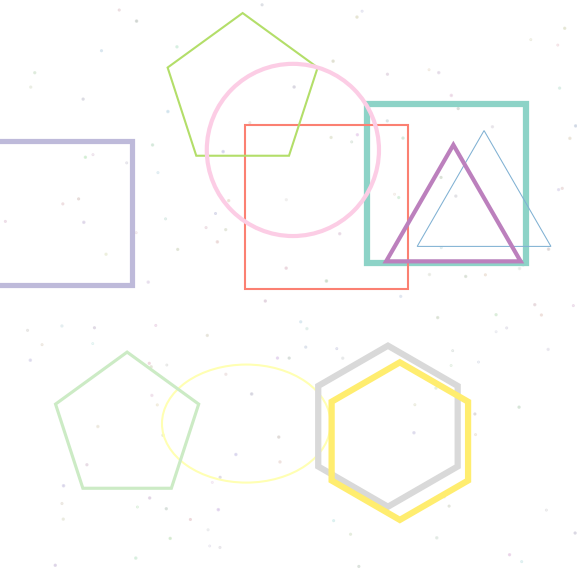[{"shape": "square", "thickness": 3, "radius": 0.69, "center": [0.774, 0.681]}, {"shape": "oval", "thickness": 1, "radius": 0.73, "center": [0.426, 0.266]}, {"shape": "square", "thickness": 2.5, "radius": 0.62, "center": [0.104, 0.63]}, {"shape": "square", "thickness": 1, "radius": 0.71, "center": [0.566, 0.641]}, {"shape": "triangle", "thickness": 0.5, "radius": 0.67, "center": [0.838, 0.639]}, {"shape": "pentagon", "thickness": 1, "radius": 0.68, "center": [0.42, 0.84]}, {"shape": "circle", "thickness": 2, "radius": 0.75, "center": [0.507, 0.739]}, {"shape": "hexagon", "thickness": 3, "radius": 0.7, "center": [0.672, 0.261]}, {"shape": "triangle", "thickness": 2, "radius": 0.67, "center": [0.785, 0.614]}, {"shape": "pentagon", "thickness": 1.5, "radius": 0.65, "center": [0.22, 0.259]}, {"shape": "hexagon", "thickness": 3, "radius": 0.68, "center": [0.692, 0.235]}]